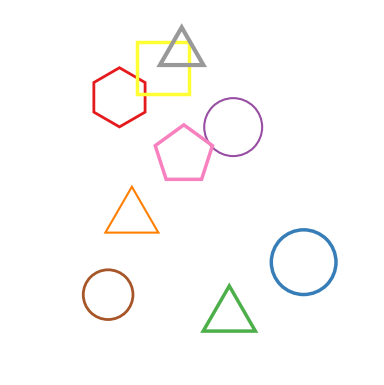[{"shape": "hexagon", "thickness": 2, "radius": 0.38, "center": [0.31, 0.747]}, {"shape": "circle", "thickness": 2.5, "radius": 0.42, "center": [0.789, 0.319]}, {"shape": "triangle", "thickness": 2.5, "radius": 0.39, "center": [0.596, 0.179]}, {"shape": "circle", "thickness": 1.5, "radius": 0.38, "center": [0.606, 0.67]}, {"shape": "triangle", "thickness": 1.5, "radius": 0.4, "center": [0.343, 0.436]}, {"shape": "square", "thickness": 2.5, "radius": 0.34, "center": [0.424, 0.824]}, {"shape": "circle", "thickness": 2, "radius": 0.32, "center": [0.281, 0.235]}, {"shape": "pentagon", "thickness": 2.5, "radius": 0.39, "center": [0.478, 0.597]}, {"shape": "triangle", "thickness": 3, "radius": 0.33, "center": [0.472, 0.864]}]